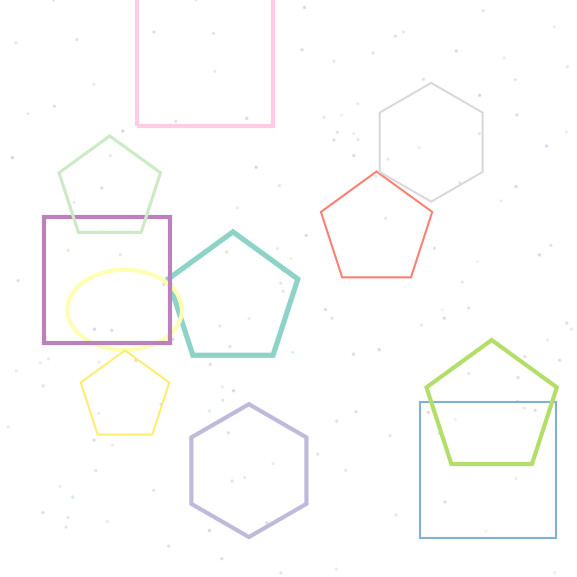[{"shape": "pentagon", "thickness": 2.5, "radius": 0.59, "center": [0.403, 0.479]}, {"shape": "oval", "thickness": 2, "radius": 0.5, "center": [0.216, 0.463]}, {"shape": "hexagon", "thickness": 2, "radius": 0.58, "center": [0.431, 0.184]}, {"shape": "pentagon", "thickness": 1, "radius": 0.51, "center": [0.652, 0.601]}, {"shape": "square", "thickness": 1, "radius": 0.59, "center": [0.846, 0.185]}, {"shape": "pentagon", "thickness": 2, "radius": 0.59, "center": [0.851, 0.292]}, {"shape": "square", "thickness": 2, "radius": 0.59, "center": [0.356, 0.898]}, {"shape": "hexagon", "thickness": 1, "radius": 0.51, "center": [0.747, 0.753]}, {"shape": "square", "thickness": 2, "radius": 0.55, "center": [0.184, 0.515]}, {"shape": "pentagon", "thickness": 1.5, "radius": 0.46, "center": [0.19, 0.671]}, {"shape": "pentagon", "thickness": 1, "radius": 0.4, "center": [0.216, 0.312]}]